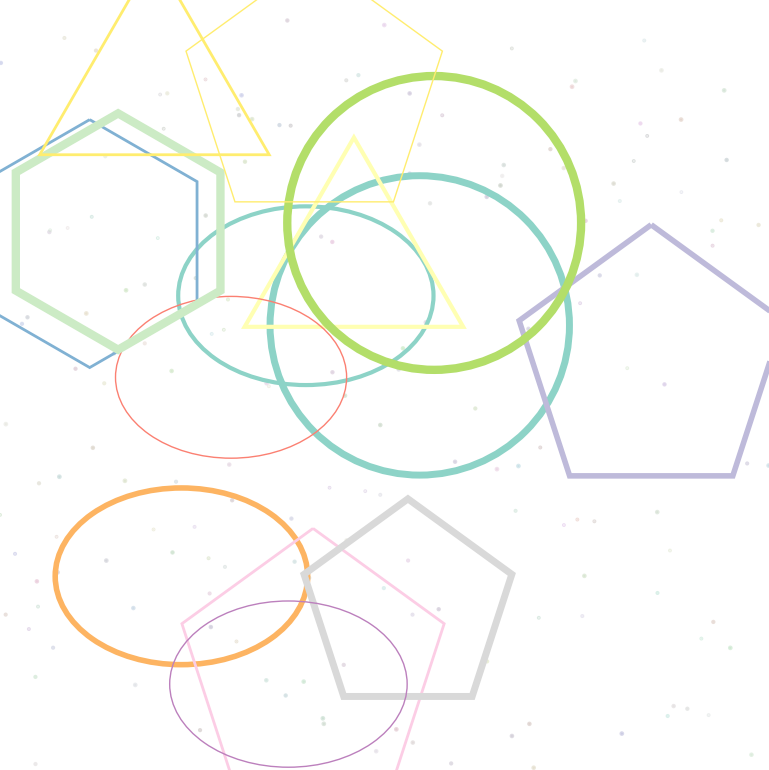[{"shape": "oval", "thickness": 1.5, "radius": 0.83, "center": [0.397, 0.616]}, {"shape": "circle", "thickness": 2.5, "radius": 0.97, "center": [0.545, 0.577]}, {"shape": "triangle", "thickness": 1.5, "radius": 0.82, "center": [0.46, 0.657]}, {"shape": "pentagon", "thickness": 2, "radius": 0.9, "center": [0.846, 0.528]}, {"shape": "oval", "thickness": 0.5, "radius": 0.75, "center": [0.3, 0.51]}, {"shape": "hexagon", "thickness": 1, "radius": 0.8, "center": [0.116, 0.684]}, {"shape": "oval", "thickness": 2, "radius": 0.82, "center": [0.236, 0.252]}, {"shape": "circle", "thickness": 3, "radius": 0.95, "center": [0.564, 0.71]}, {"shape": "pentagon", "thickness": 1, "radius": 0.9, "center": [0.407, 0.135]}, {"shape": "pentagon", "thickness": 2.5, "radius": 0.71, "center": [0.53, 0.21]}, {"shape": "oval", "thickness": 0.5, "radius": 0.77, "center": [0.375, 0.112]}, {"shape": "hexagon", "thickness": 3, "radius": 0.77, "center": [0.153, 0.699]}, {"shape": "triangle", "thickness": 1, "radius": 0.86, "center": [0.201, 0.885]}, {"shape": "pentagon", "thickness": 0.5, "radius": 0.88, "center": [0.408, 0.879]}]